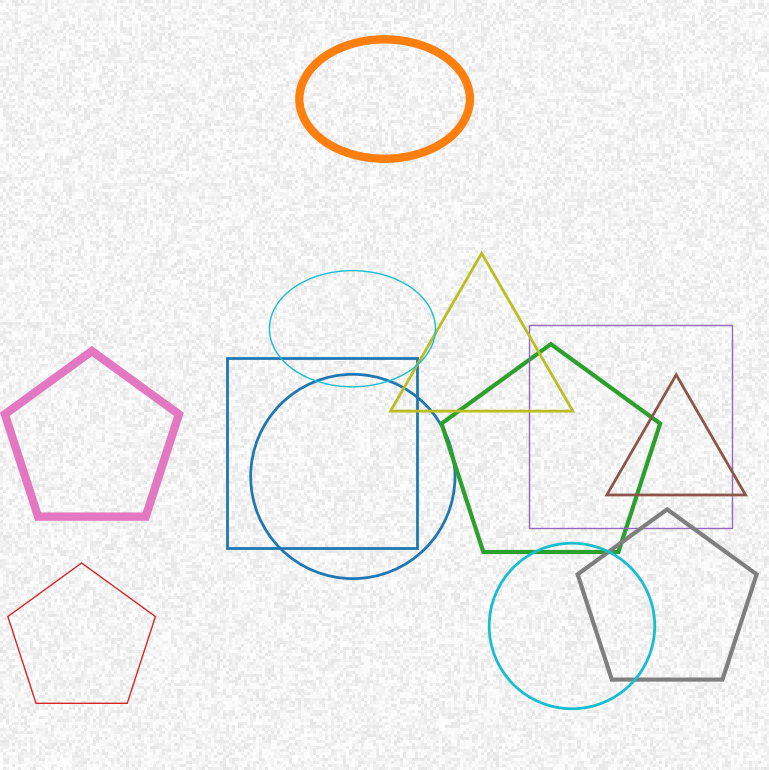[{"shape": "circle", "thickness": 1, "radius": 0.66, "center": [0.458, 0.381]}, {"shape": "square", "thickness": 1, "radius": 0.62, "center": [0.418, 0.411]}, {"shape": "oval", "thickness": 3, "radius": 0.55, "center": [0.499, 0.871]}, {"shape": "pentagon", "thickness": 1.5, "radius": 0.75, "center": [0.715, 0.404]}, {"shape": "pentagon", "thickness": 0.5, "radius": 0.5, "center": [0.106, 0.168]}, {"shape": "square", "thickness": 0.5, "radius": 0.66, "center": [0.819, 0.446]}, {"shape": "triangle", "thickness": 1, "radius": 0.52, "center": [0.878, 0.409]}, {"shape": "pentagon", "thickness": 3, "radius": 0.59, "center": [0.119, 0.425]}, {"shape": "pentagon", "thickness": 1.5, "radius": 0.61, "center": [0.866, 0.216]}, {"shape": "triangle", "thickness": 1, "radius": 0.68, "center": [0.626, 0.534]}, {"shape": "oval", "thickness": 0.5, "radius": 0.54, "center": [0.458, 0.573]}, {"shape": "circle", "thickness": 1, "radius": 0.54, "center": [0.743, 0.187]}]